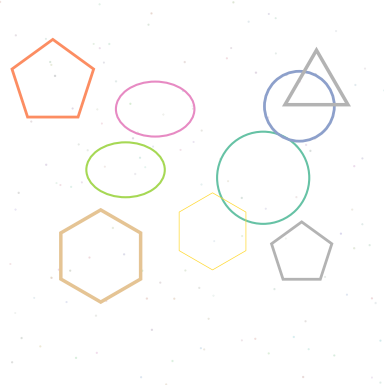[{"shape": "circle", "thickness": 1.5, "radius": 0.6, "center": [0.684, 0.538]}, {"shape": "pentagon", "thickness": 2, "radius": 0.56, "center": [0.137, 0.786]}, {"shape": "circle", "thickness": 2, "radius": 0.45, "center": [0.778, 0.724]}, {"shape": "oval", "thickness": 1.5, "radius": 0.51, "center": [0.403, 0.717]}, {"shape": "oval", "thickness": 1.5, "radius": 0.51, "center": [0.326, 0.559]}, {"shape": "hexagon", "thickness": 0.5, "radius": 0.5, "center": [0.552, 0.399]}, {"shape": "hexagon", "thickness": 2.5, "radius": 0.6, "center": [0.262, 0.335]}, {"shape": "pentagon", "thickness": 2, "radius": 0.41, "center": [0.784, 0.341]}, {"shape": "triangle", "thickness": 2.5, "radius": 0.47, "center": [0.822, 0.775]}]